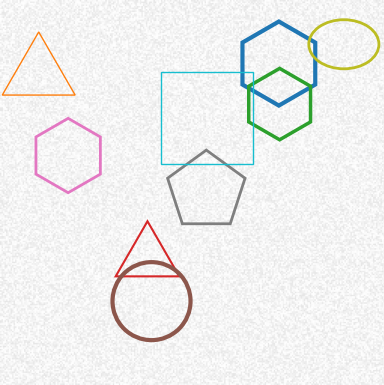[{"shape": "hexagon", "thickness": 3, "radius": 0.55, "center": [0.724, 0.835]}, {"shape": "triangle", "thickness": 1, "radius": 0.55, "center": [0.101, 0.808]}, {"shape": "hexagon", "thickness": 2.5, "radius": 0.46, "center": [0.726, 0.73]}, {"shape": "triangle", "thickness": 1.5, "radius": 0.48, "center": [0.383, 0.33]}, {"shape": "circle", "thickness": 3, "radius": 0.51, "center": [0.394, 0.218]}, {"shape": "hexagon", "thickness": 2, "radius": 0.48, "center": [0.177, 0.596]}, {"shape": "pentagon", "thickness": 2, "radius": 0.53, "center": [0.536, 0.504]}, {"shape": "oval", "thickness": 2, "radius": 0.46, "center": [0.893, 0.885]}, {"shape": "square", "thickness": 1, "radius": 0.6, "center": [0.537, 0.693]}]